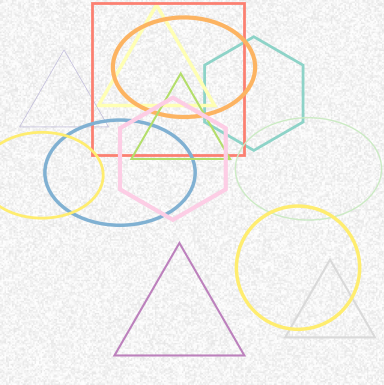[{"shape": "hexagon", "thickness": 2, "radius": 0.74, "center": [0.659, 0.757]}, {"shape": "triangle", "thickness": 2.5, "radius": 0.87, "center": [0.407, 0.813]}, {"shape": "triangle", "thickness": 0.5, "radius": 0.67, "center": [0.166, 0.737]}, {"shape": "square", "thickness": 2, "radius": 0.99, "center": [0.436, 0.795]}, {"shape": "oval", "thickness": 2.5, "radius": 0.98, "center": [0.312, 0.552]}, {"shape": "oval", "thickness": 3, "radius": 0.92, "center": [0.478, 0.825]}, {"shape": "triangle", "thickness": 1.5, "radius": 0.74, "center": [0.469, 0.661]}, {"shape": "hexagon", "thickness": 3, "radius": 0.79, "center": [0.449, 0.588]}, {"shape": "triangle", "thickness": 1.5, "radius": 0.67, "center": [0.857, 0.191]}, {"shape": "triangle", "thickness": 1.5, "radius": 0.97, "center": [0.466, 0.174]}, {"shape": "oval", "thickness": 1, "radius": 0.95, "center": [0.801, 0.561]}, {"shape": "oval", "thickness": 2, "radius": 0.8, "center": [0.109, 0.545]}, {"shape": "circle", "thickness": 2.5, "radius": 0.8, "center": [0.774, 0.305]}]